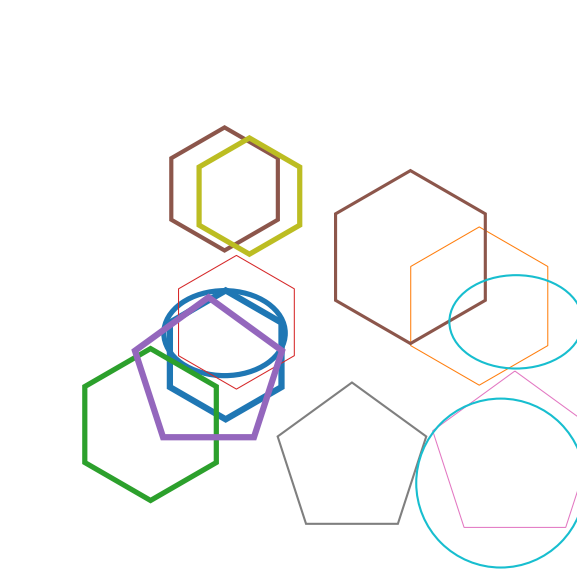[{"shape": "oval", "thickness": 2.5, "radius": 0.53, "center": [0.389, 0.422]}, {"shape": "hexagon", "thickness": 3, "radius": 0.56, "center": [0.391, 0.385]}, {"shape": "hexagon", "thickness": 0.5, "radius": 0.69, "center": [0.83, 0.469]}, {"shape": "hexagon", "thickness": 2.5, "radius": 0.66, "center": [0.261, 0.264]}, {"shape": "hexagon", "thickness": 0.5, "radius": 0.58, "center": [0.409, 0.441]}, {"shape": "pentagon", "thickness": 3, "radius": 0.67, "center": [0.361, 0.35]}, {"shape": "hexagon", "thickness": 2, "radius": 0.53, "center": [0.389, 0.672]}, {"shape": "hexagon", "thickness": 1.5, "radius": 0.75, "center": [0.711, 0.554]}, {"shape": "pentagon", "thickness": 0.5, "radius": 0.75, "center": [0.892, 0.207]}, {"shape": "pentagon", "thickness": 1, "radius": 0.68, "center": [0.609, 0.202]}, {"shape": "hexagon", "thickness": 2.5, "radius": 0.5, "center": [0.432, 0.66]}, {"shape": "circle", "thickness": 1, "radius": 0.73, "center": [0.867, 0.163]}, {"shape": "oval", "thickness": 1, "radius": 0.58, "center": [0.894, 0.442]}]